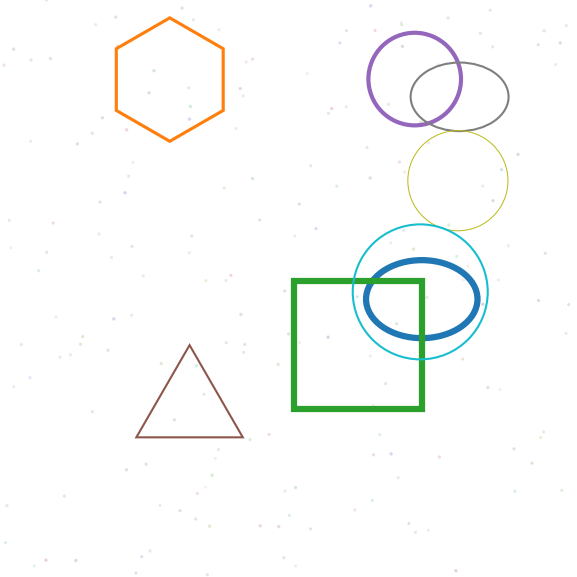[{"shape": "oval", "thickness": 3, "radius": 0.48, "center": [0.73, 0.481]}, {"shape": "hexagon", "thickness": 1.5, "radius": 0.53, "center": [0.294, 0.861]}, {"shape": "square", "thickness": 3, "radius": 0.55, "center": [0.62, 0.402]}, {"shape": "circle", "thickness": 2, "radius": 0.4, "center": [0.718, 0.862]}, {"shape": "triangle", "thickness": 1, "radius": 0.53, "center": [0.328, 0.295]}, {"shape": "oval", "thickness": 1, "radius": 0.42, "center": [0.796, 0.831]}, {"shape": "circle", "thickness": 0.5, "radius": 0.43, "center": [0.793, 0.686]}, {"shape": "circle", "thickness": 1, "radius": 0.58, "center": [0.728, 0.494]}]